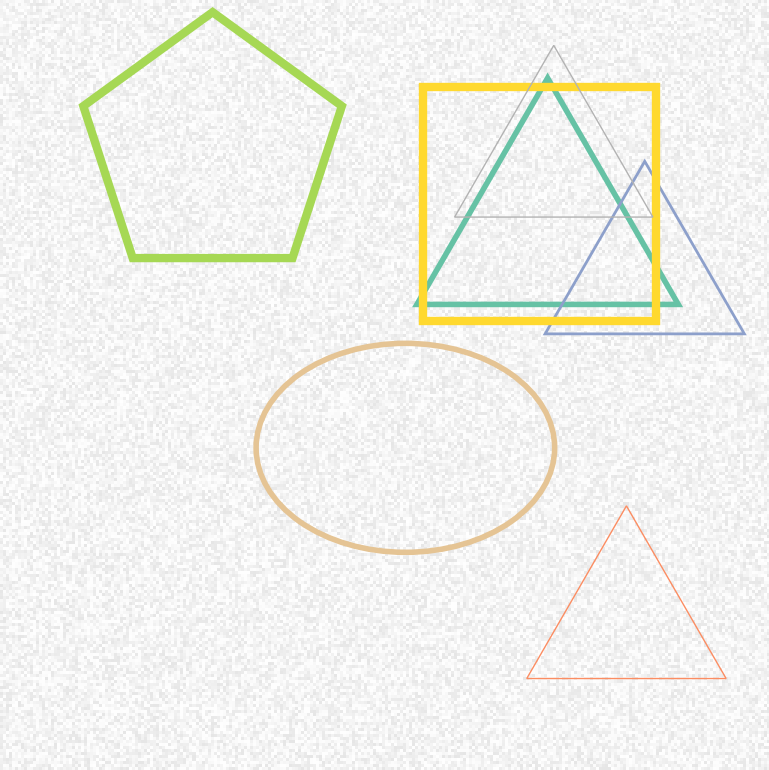[{"shape": "triangle", "thickness": 2, "radius": 0.98, "center": [0.711, 0.703]}, {"shape": "triangle", "thickness": 0.5, "radius": 0.75, "center": [0.814, 0.194]}, {"shape": "triangle", "thickness": 1, "radius": 0.75, "center": [0.837, 0.641]}, {"shape": "pentagon", "thickness": 3, "radius": 0.88, "center": [0.276, 0.808]}, {"shape": "square", "thickness": 3, "radius": 0.76, "center": [0.7, 0.735]}, {"shape": "oval", "thickness": 2, "radius": 0.97, "center": [0.526, 0.418]}, {"shape": "triangle", "thickness": 0.5, "radius": 0.74, "center": [0.719, 0.792]}]